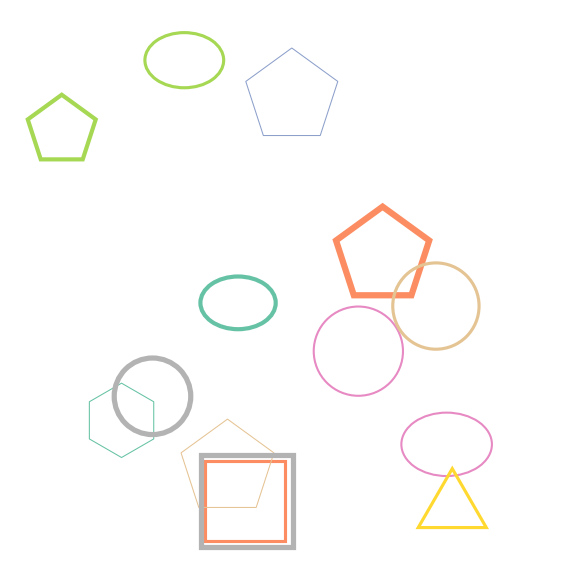[{"shape": "oval", "thickness": 2, "radius": 0.33, "center": [0.412, 0.475]}, {"shape": "hexagon", "thickness": 0.5, "radius": 0.32, "center": [0.21, 0.271]}, {"shape": "pentagon", "thickness": 3, "radius": 0.42, "center": [0.663, 0.556]}, {"shape": "square", "thickness": 1.5, "radius": 0.35, "center": [0.424, 0.132]}, {"shape": "pentagon", "thickness": 0.5, "radius": 0.42, "center": [0.505, 0.832]}, {"shape": "circle", "thickness": 1, "radius": 0.39, "center": [0.621, 0.391]}, {"shape": "oval", "thickness": 1, "radius": 0.39, "center": [0.773, 0.23]}, {"shape": "oval", "thickness": 1.5, "radius": 0.34, "center": [0.319, 0.895]}, {"shape": "pentagon", "thickness": 2, "radius": 0.31, "center": [0.107, 0.773]}, {"shape": "triangle", "thickness": 1.5, "radius": 0.34, "center": [0.783, 0.12]}, {"shape": "pentagon", "thickness": 0.5, "radius": 0.42, "center": [0.394, 0.189]}, {"shape": "circle", "thickness": 1.5, "radius": 0.37, "center": [0.755, 0.469]}, {"shape": "square", "thickness": 2.5, "radius": 0.4, "center": [0.428, 0.132]}, {"shape": "circle", "thickness": 2.5, "radius": 0.33, "center": [0.264, 0.313]}]